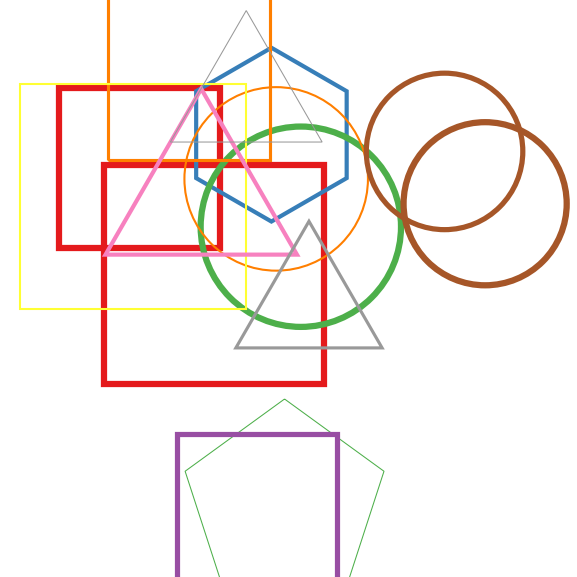[{"shape": "square", "thickness": 3, "radius": 0.69, "center": [0.242, 0.708]}, {"shape": "square", "thickness": 3, "radius": 0.95, "center": [0.37, 0.524]}, {"shape": "hexagon", "thickness": 2, "radius": 0.75, "center": [0.47, 0.766]}, {"shape": "pentagon", "thickness": 0.5, "radius": 0.91, "center": [0.493, 0.127]}, {"shape": "circle", "thickness": 3, "radius": 0.87, "center": [0.521, 0.607]}, {"shape": "square", "thickness": 2.5, "radius": 0.69, "center": [0.445, 0.108]}, {"shape": "circle", "thickness": 1, "radius": 0.79, "center": [0.478, 0.689]}, {"shape": "square", "thickness": 1.5, "radius": 0.7, "center": [0.327, 0.862]}, {"shape": "square", "thickness": 1, "radius": 0.97, "center": [0.23, 0.658]}, {"shape": "circle", "thickness": 2.5, "radius": 0.68, "center": [0.77, 0.737]}, {"shape": "circle", "thickness": 3, "radius": 0.71, "center": [0.84, 0.646]}, {"shape": "triangle", "thickness": 2, "radius": 0.96, "center": [0.348, 0.654]}, {"shape": "triangle", "thickness": 0.5, "radius": 0.76, "center": [0.426, 0.829]}, {"shape": "triangle", "thickness": 1.5, "radius": 0.73, "center": [0.535, 0.47]}]